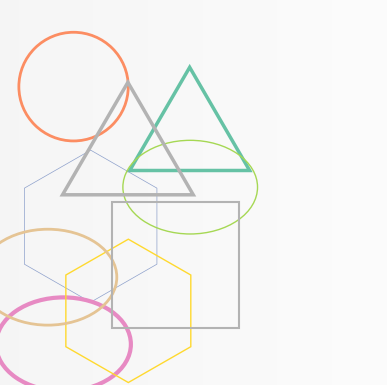[{"shape": "triangle", "thickness": 2.5, "radius": 0.89, "center": [0.489, 0.646]}, {"shape": "circle", "thickness": 2, "radius": 0.71, "center": [0.19, 0.775]}, {"shape": "hexagon", "thickness": 0.5, "radius": 0.99, "center": [0.234, 0.413]}, {"shape": "oval", "thickness": 3, "radius": 0.87, "center": [0.164, 0.106]}, {"shape": "oval", "thickness": 1, "radius": 0.87, "center": [0.491, 0.514]}, {"shape": "hexagon", "thickness": 1, "radius": 0.93, "center": [0.331, 0.193]}, {"shape": "oval", "thickness": 2, "radius": 0.89, "center": [0.124, 0.28]}, {"shape": "triangle", "thickness": 2.5, "radius": 0.97, "center": [0.33, 0.591]}, {"shape": "square", "thickness": 1.5, "radius": 0.82, "center": [0.453, 0.311]}]